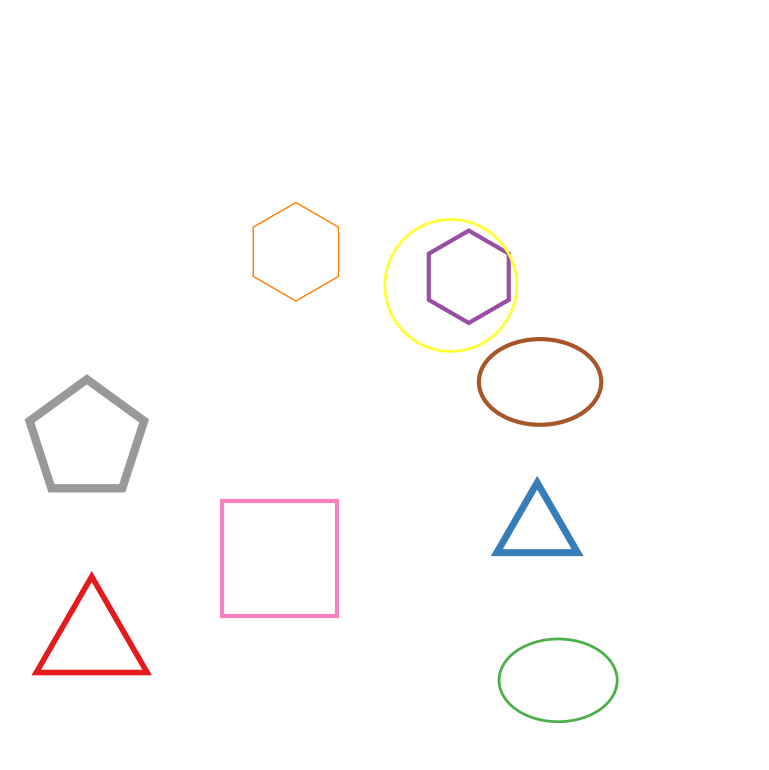[{"shape": "triangle", "thickness": 2, "radius": 0.42, "center": [0.119, 0.168]}, {"shape": "triangle", "thickness": 2.5, "radius": 0.3, "center": [0.698, 0.313]}, {"shape": "oval", "thickness": 1, "radius": 0.38, "center": [0.725, 0.116]}, {"shape": "hexagon", "thickness": 1.5, "radius": 0.3, "center": [0.609, 0.641]}, {"shape": "hexagon", "thickness": 0.5, "radius": 0.32, "center": [0.384, 0.673]}, {"shape": "circle", "thickness": 1, "radius": 0.43, "center": [0.585, 0.629]}, {"shape": "oval", "thickness": 1.5, "radius": 0.4, "center": [0.701, 0.504]}, {"shape": "square", "thickness": 1.5, "radius": 0.37, "center": [0.363, 0.275]}, {"shape": "pentagon", "thickness": 3, "radius": 0.39, "center": [0.113, 0.429]}]